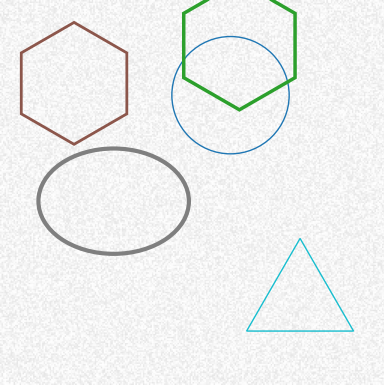[{"shape": "circle", "thickness": 1, "radius": 0.76, "center": [0.599, 0.753]}, {"shape": "hexagon", "thickness": 2.5, "radius": 0.83, "center": [0.622, 0.882]}, {"shape": "hexagon", "thickness": 2, "radius": 0.79, "center": [0.192, 0.783]}, {"shape": "oval", "thickness": 3, "radius": 0.98, "center": [0.295, 0.477]}, {"shape": "triangle", "thickness": 1, "radius": 0.8, "center": [0.779, 0.22]}]